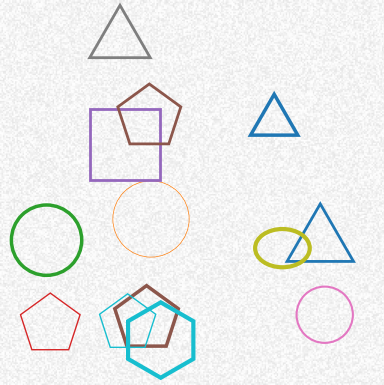[{"shape": "triangle", "thickness": 2.5, "radius": 0.35, "center": [0.712, 0.684]}, {"shape": "triangle", "thickness": 2, "radius": 0.5, "center": [0.832, 0.371]}, {"shape": "circle", "thickness": 0.5, "radius": 0.5, "center": [0.392, 0.431]}, {"shape": "circle", "thickness": 2.5, "radius": 0.46, "center": [0.121, 0.376]}, {"shape": "pentagon", "thickness": 1, "radius": 0.41, "center": [0.131, 0.157]}, {"shape": "square", "thickness": 2, "radius": 0.46, "center": [0.325, 0.625]}, {"shape": "pentagon", "thickness": 2.5, "radius": 0.43, "center": [0.381, 0.171]}, {"shape": "pentagon", "thickness": 2, "radius": 0.43, "center": [0.388, 0.696]}, {"shape": "circle", "thickness": 1.5, "radius": 0.37, "center": [0.843, 0.182]}, {"shape": "triangle", "thickness": 2, "radius": 0.45, "center": [0.312, 0.896]}, {"shape": "oval", "thickness": 3, "radius": 0.35, "center": [0.734, 0.355]}, {"shape": "hexagon", "thickness": 3, "radius": 0.49, "center": [0.417, 0.117]}, {"shape": "pentagon", "thickness": 1, "radius": 0.38, "center": [0.332, 0.16]}]